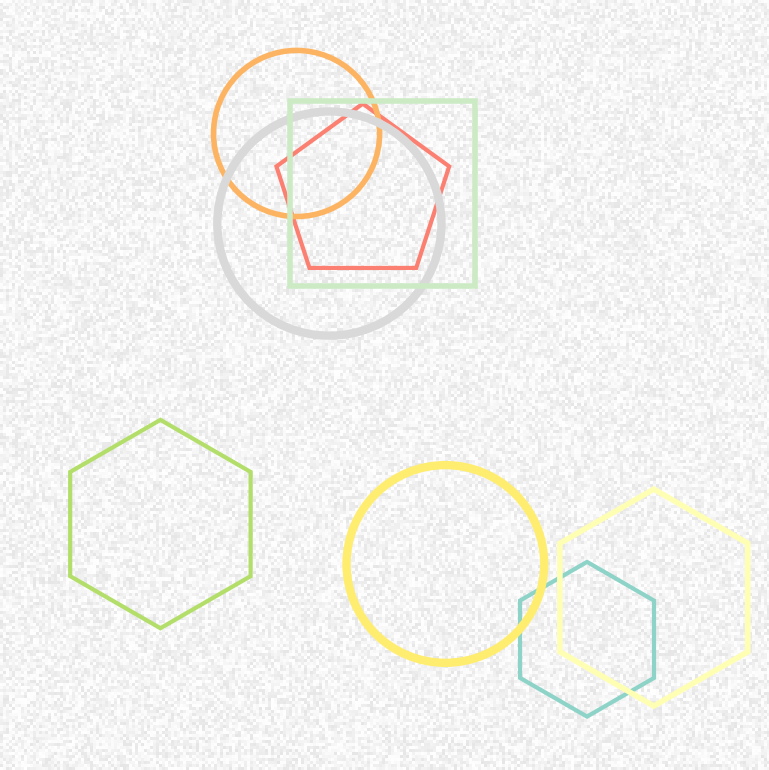[{"shape": "hexagon", "thickness": 1.5, "radius": 0.5, "center": [0.762, 0.17]}, {"shape": "hexagon", "thickness": 2, "radius": 0.7, "center": [0.849, 0.224]}, {"shape": "pentagon", "thickness": 1.5, "radius": 0.59, "center": [0.471, 0.747]}, {"shape": "circle", "thickness": 2, "radius": 0.54, "center": [0.385, 0.827]}, {"shape": "hexagon", "thickness": 1.5, "radius": 0.68, "center": [0.208, 0.319]}, {"shape": "circle", "thickness": 3, "radius": 0.73, "center": [0.428, 0.71]}, {"shape": "square", "thickness": 2, "radius": 0.6, "center": [0.497, 0.748]}, {"shape": "circle", "thickness": 3, "radius": 0.64, "center": [0.578, 0.268]}]